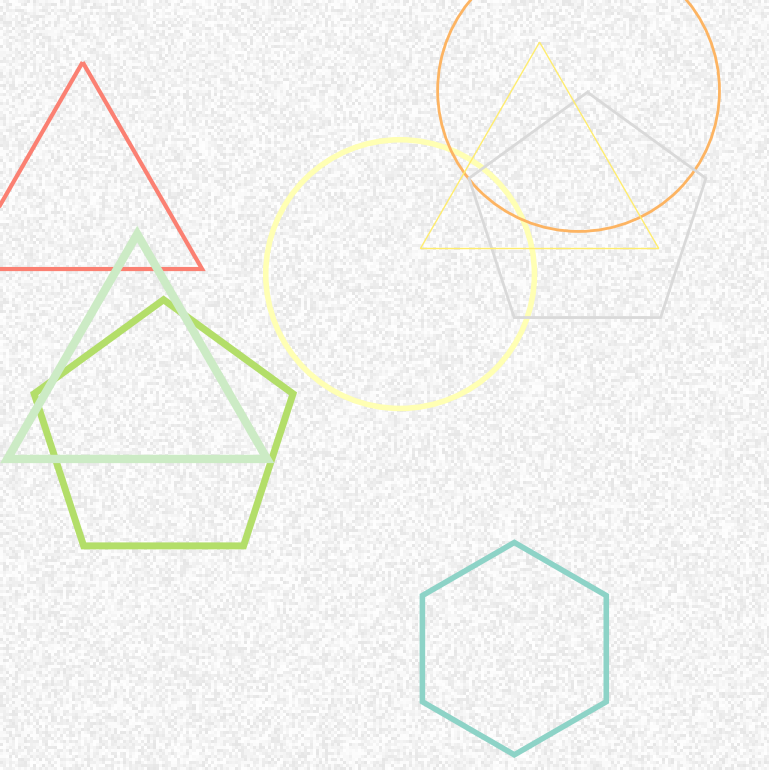[{"shape": "hexagon", "thickness": 2, "radius": 0.69, "center": [0.668, 0.158]}, {"shape": "circle", "thickness": 2, "radius": 0.87, "center": [0.52, 0.644]}, {"shape": "triangle", "thickness": 1.5, "radius": 0.9, "center": [0.107, 0.74]}, {"shape": "circle", "thickness": 1, "radius": 0.92, "center": [0.751, 0.882]}, {"shape": "pentagon", "thickness": 2.5, "radius": 0.88, "center": [0.212, 0.434]}, {"shape": "pentagon", "thickness": 1, "radius": 0.81, "center": [0.763, 0.718]}, {"shape": "triangle", "thickness": 3, "radius": 0.97, "center": [0.178, 0.501]}, {"shape": "triangle", "thickness": 0.5, "radius": 0.89, "center": [0.701, 0.767]}]